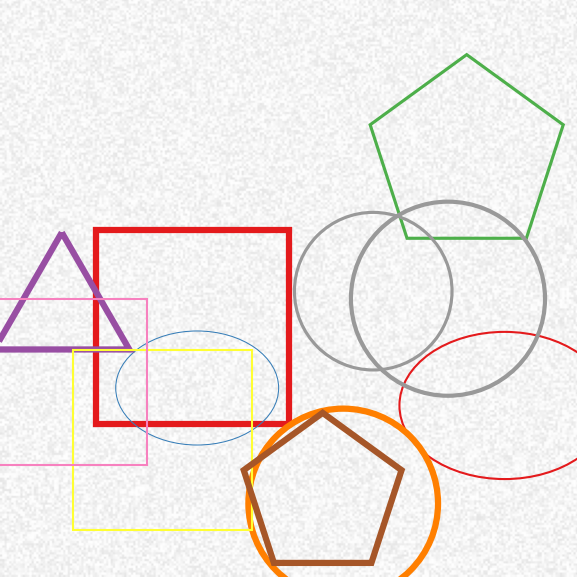[{"shape": "square", "thickness": 3, "radius": 0.84, "center": [0.333, 0.433]}, {"shape": "oval", "thickness": 1, "radius": 0.91, "center": [0.874, 0.297]}, {"shape": "oval", "thickness": 0.5, "radius": 0.71, "center": [0.341, 0.327]}, {"shape": "pentagon", "thickness": 1.5, "radius": 0.88, "center": [0.808, 0.729]}, {"shape": "triangle", "thickness": 3, "radius": 0.68, "center": [0.107, 0.462]}, {"shape": "circle", "thickness": 3, "radius": 0.82, "center": [0.594, 0.127]}, {"shape": "square", "thickness": 1, "radius": 0.78, "center": [0.281, 0.237]}, {"shape": "pentagon", "thickness": 3, "radius": 0.72, "center": [0.559, 0.141]}, {"shape": "square", "thickness": 1, "radius": 0.72, "center": [0.111, 0.338]}, {"shape": "circle", "thickness": 2, "radius": 0.84, "center": [0.776, 0.482]}, {"shape": "circle", "thickness": 1.5, "radius": 0.68, "center": [0.646, 0.495]}]